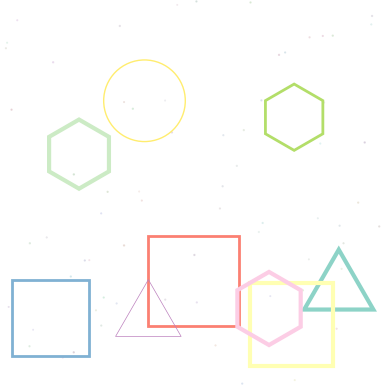[{"shape": "triangle", "thickness": 3, "radius": 0.52, "center": [0.88, 0.248]}, {"shape": "square", "thickness": 3, "radius": 0.54, "center": [0.757, 0.158]}, {"shape": "square", "thickness": 2, "radius": 0.59, "center": [0.503, 0.27]}, {"shape": "square", "thickness": 2, "radius": 0.5, "center": [0.131, 0.174]}, {"shape": "hexagon", "thickness": 2, "radius": 0.43, "center": [0.764, 0.696]}, {"shape": "hexagon", "thickness": 3, "radius": 0.47, "center": [0.699, 0.199]}, {"shape": "triangle", "thickness": 0.5, "radius": 0.49, "center": [0.385, 0.175]}, {"shape": "hexagon", "thickness": 3, "radius": 0.45, "center": [0.205, 0.6]}, {"shape": "circle", "thickness": 1, "radius": 0.53, "center": [0.375, 0.738]}]